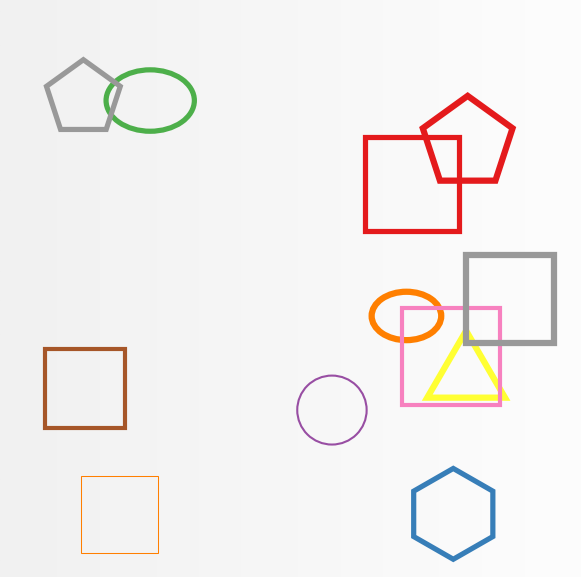[{"shape": "square", "thickness": 2.5, "radius": 0.41, "center": [0.708, 0.68]}, {"shape": "pentagon", "thickness": 3, "radius": 0.41, "center": [0.805, 0.752]}, {"shape": "hexagon", "thickness": 2.5, "radius": 0.39, "center": [0.78, 0.109]}, {"shape": "oval", "thickness": 2.5, "radius": 0.38, "center": [0.258, 0.825]}, {"shape": "circle", "thickness": 1, "radius": 0.3, "center": [0.571, 0.289]}, {"shape": "square", "thickness": 0.5, "radius": 0.33, "center": [0.205, 0.108]}, {"shape": "oval", "thickness": 3, "radius": 0.3, "center": [0.699, 0.452]}, {"shape": "triangle", "thickness": 3, "radius": 0.39, "center": [0.802, 0.349]}, {"shape": "square", "thickness": 2, "radius": 0.34, "center": [0.146, 0.327]}, {"shape": "square", "thickness": 2, "radius": 0.42, "center": [0.776, 0.382]}, {"shape": "pentagon", "thickness": 2.5, "radius": 0.33, "center": [0.143, 0.829]}, {"shape": "square", "thickness": 3, "radius": 0.38, "center": [0.877, 0.481]}]